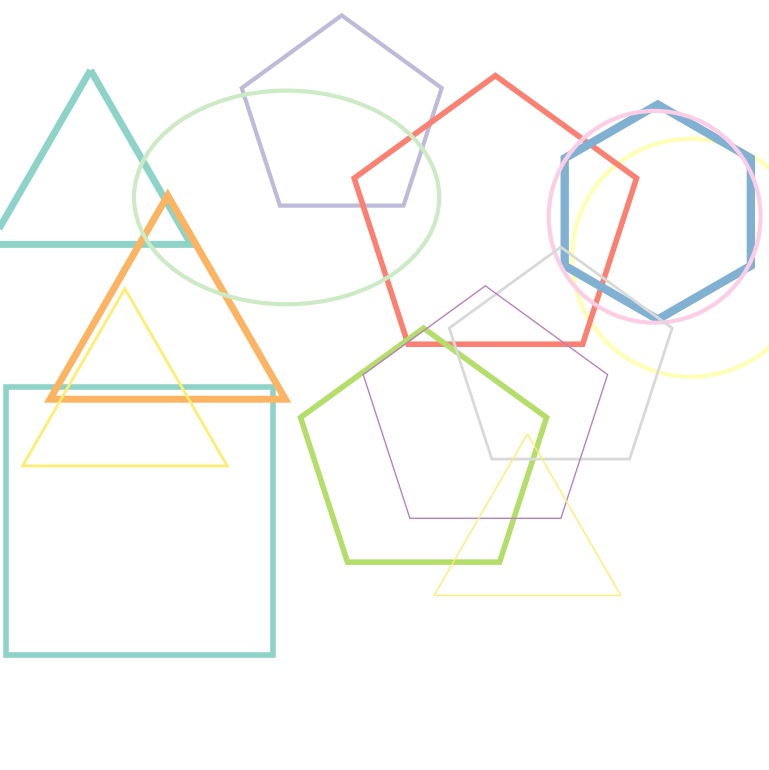[{"shape": "triangle", "thickness": 2.5, "radius": 0.75, "center": [0.118, 0.758]}, {"shape": "square", "thickness": 2, "radius": 0.87, "center": [0.181, 0.323]}, {"shape": "circle", "thickness": 1.5, "radius": 0.77, "center": [0.897, 0.665]}, {"shape": "pentagon", "thickness": 1.5, "radius": 0.68, "center": [0.444, 0.843]}, {"shape": "pentagon", "thickness": 2, "radius": 0.96, "center": [0.643, 0.709]}, {"shape": "hexagon", "thickness": 3, "radius": 0.7, "center": [0.854, 0.725]}, {"shape": "triangle", "thickness": 2.5, "radius": 0.88, "center": [0.218, 0.57]}, {"shape": "pentagon", "thickness": 2, "radius": 0.84, "center": [0.55, 0.406]}, {"shape": "circle", "thickness": 1.5, "radius": 0.69, "center": [0.85, 0.718]}, {"shape": "pentagon", "thickness": 1, "radius": 0.76, "center": [0.728, 0.527]}, {"shape": "pentagon", "thickness": 0.5, "radius": 0.83, "center": [0.63, 0.462]}, {"shape": "oval", "thickness": 1.5, "radius": 0.99, "center": [0.372, 0.744]}, {"shape": "triangle", "thickness": 0.5, "radius": 0.7, "center": [0.685, 0.297]}, {"shape": "triangle", "thickness": 1, "radius": 0.77, "center": [0.162, 0.472]}]